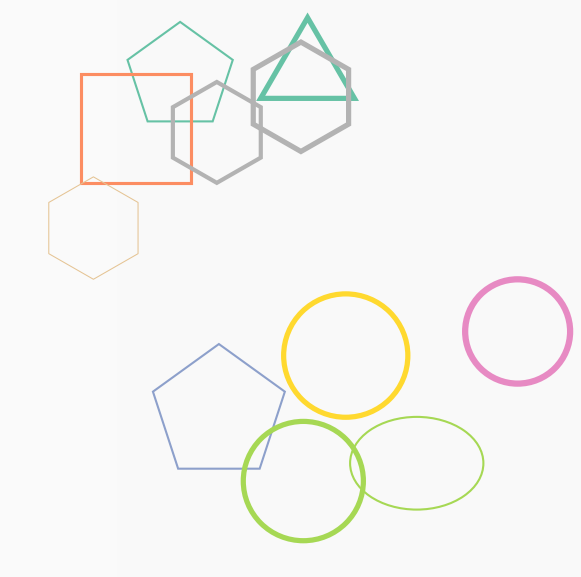[{"shape": "pentagon", "thickness": 1, "radius": 0.48, "center": [0.31, 0.866]}, {"shape": "triangle", "thickness": 2.5, "radius": 0.47, "center": [0.529, 0.875]}, {"shape": "square", "thickness": 1.5, "radius": 0.47, "center": [0.233, 0.777]}, {"shape": "pentagon", "thickness": 1, "radius": 0.6, "center": [0.377, 0.284]}, {"shape": "circle", "thickness": 3, "radius": 0.45, "center": [0.891, 0.425]}, {"shape": "circle", "thickness": 2.5, "radius": 0.52, "center": [0.522, 0.166]}, {"shape": "oval", "thickness": 1, "radius": 0.57, "center": [0.717, 0.197]}, {"shape": "circle", "thickness": 2.5, "radius": 0.53, "center": [0.595, 0.383]}, {"shape": "hexagon", "thickness": 0.5, "radius": 0.44, "center": [0.161, 0.604]}, {"shape": "hexagon", "thickness": 2, "radius": 0.44, "center": [0.373, 0.77]}, {"shape": "hexagon", "thickness": 2.5, "radius": 0.47, "center": [0.518, 0.832]}]